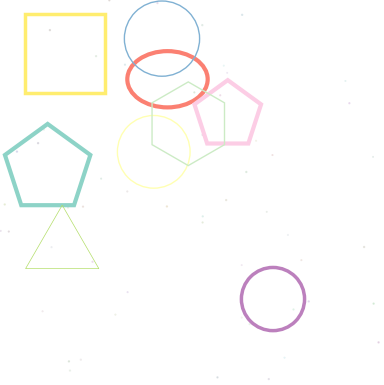[{"shape": "pentagon", "thickness": 3, "radius": 0.58, "center": [0.124, 0.561]}, {"shape": "circle", "thickness": 1, "radius": 0.47, "center": [0.399, 0.606]}, {"shape": "oval", "thickness": 3, "radius": 0.52, "center": [0.435, 0.794]}, {"shape": "circle", "thickness": 1, "radius": 0.49, "center": [0.421, 0.9]}, {"shape": "triangle", "thickness": 0.5, "radius": 0.55, "center": [0.162, 0.357]}, {"shape": "pentagon", "thickness": 3, "radius": 0.45, "center": [0.592, 0.701]}, {"shape": "circle", "thickness": 2.5, "radius": 0.41, "center": [0.709, 0.223]}, {"shape": "hexagon", "thickness": 1, "radius": 0.54, "center": [0.489, 0.679]}, {"shape": "square", "thickness": 2.5, "radius": 0.52, "center": [0.169, 0.861]}]